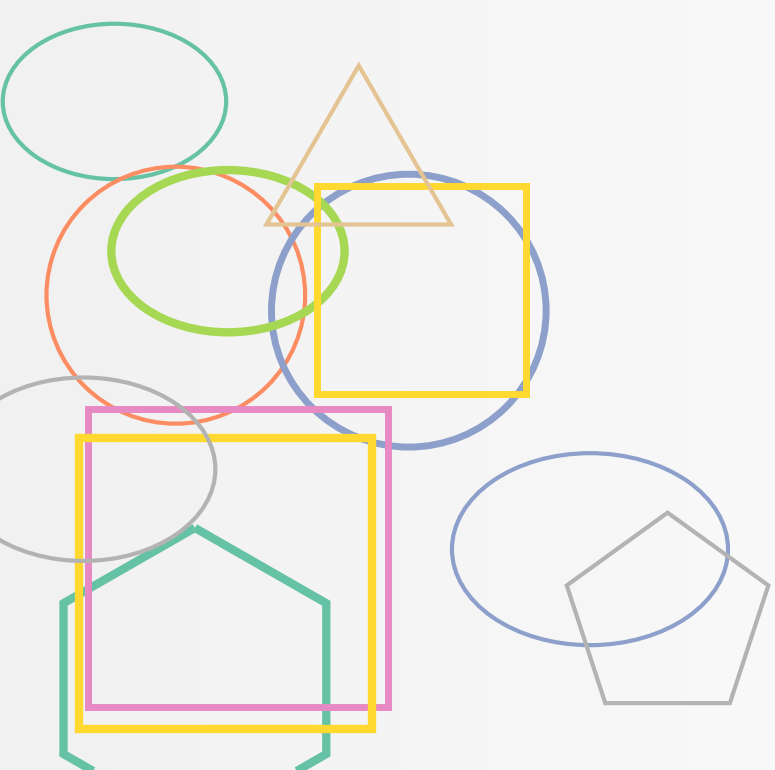[{"shape": "hexagon", "thickness": 3, "radius": 0.98, "center": [0.251, 0.119]}, {"shape": "oval", "thickness": 1.5, "radius": 0.72, "center": [0.148, 0.868]}, {"shape": "circle", "thickness": 1.5, "radius": 0.83, "center": [0.227, 0.617]}, {"shape": "circle", "thickness": 2.5, "radius": 0.89, "center": [0.527, 0.597]}, {"shape": "oval", "thickness": 1.5, "radius": 0.89, "center": [0.761, 0.287]}, {"shape": "square", "thickness": 2.5, "radius": 0.97, "center": [0.307, 0.276]}, {"shape": "oval", "thickness": 3, "radius": 0.75, "center": [0.294, 0.674]}, {"shape": "square", "thickness": 2.5, "radius": 0.68, "center": [0.544, 0.623]}, {"shape": "square", "thickness": 3, "radius": 0.95, "center": [0.291, 0.242]}, {"shape": "triangle", "thickness": 1.5, "radius": 0.69, "center": [0.463, 0.777]}, {"shape": "pentagon", "thickness": 1.5, "radius": 0.68, "center": [0.861, 0.197]}, {"shape": "oval", "thickness": 1.5, "radius": 0.85, "center": [0.108, 0.391]}]